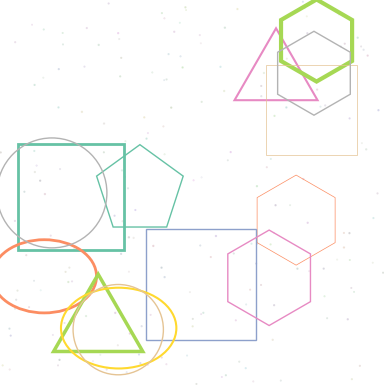[{"shape": "square", "thickness": 2, "radius": 0.69, "center": [0.184, 0.487]}, {"shape": "pentagon", "thickness": 1, "radius": 0.59, "center": [0.363, 0.506]}, {"shape": "oval", "thickness": 2, "radius": 0.68, "center": [0.115, 0.282]}, {"shape": "hexagon", "thickness": 0.5, "radius": 0.58, "center": [0.769, 0.428]}, {"shape": "square", "thickness": 1, "radius": 0.72, "center": [0.522, 0.261]}, {"shape": "hexagon", "thickness": 1, "radius": 0.62, "center": [0.699, 0.278]}, {"shape": "triangle", "thickness": 1.5, "radius": 0.62, "center": [0.717, 0.802]}, {"shape": "triangle", "thickness": 2.5, "radius": 0.67, "center": [0.255, 0.154]}, {"shape": "hexagon", "thickness": 3, "radius": 0.53, "center": [0.822, 0.895]}, {"shape": "oval", "thickness": 1.5, "radius": 0.75, "center": [0.308, 0.148]}, {"shape": "circle", "thickness": 1, "radius": 0.59, "center": [0.307, 0.144]}, {"shape": "square", "thickness": 0.5, "radius": 0.59, "center": [0.809, 0.714]}, {"shape": "circle", "thickness": 1, "radius": 0.71, "center": [0.135, 0.499]}, {"shape": "hexagon", "thickness": 1, "radius": 0.54, "center": [0.816, 0.81]}]